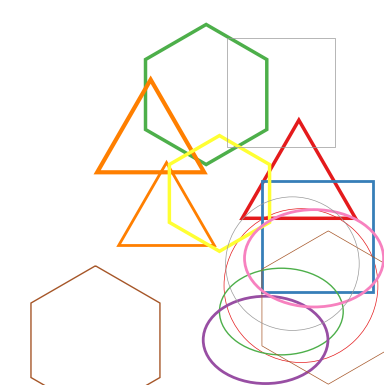[{"shape": "circle", "thickness": 0.5, "radius": 1.0, "center": [0.782, 0.258]}, {"shape": "triangle", "thickness": 2.5, "radius": 0.85, "center": [0.776, 0.518]}, {"shape": "square", "thickness": 2, "radius": 0.73, "center": [0.825, 0.386]}, {"shape": "hexagon", "thickness": 2.5, "radius": 0.91, "center": [0.535, 0.755]}, {"shape": "oval", "thickness": 1, "radius": 0.8, "center": [0.731, 0.191]}, {"shape": "oval", "thickness": 2, "radius": 0.81, "center": [0.69, 0.117]}, {"shape": "triangle", "thickness": 2, "radius": 0.72, "center": [0.433, 0.434]}, {"shape": "triangle", "thickness": 3, "radius": 0.8, "center": [0.391, 0.633]}, {"shape": "hexagon", "thickness": 2.5, "radius": 0.75, "center": [0.57, 0.498]}, {"shape": "hexagon", "thickness": 0.5, "radius": 1.0, "center": [0.853, 0.201]}, {"shape": "hexagon", "thickness": 1, "radius": 0.97, "center": [0.248, 0.116]}, {"shape": "oval", "thickness": 2, "radius": 0.9, "center": [0.816, 0.329]}, {"shape": "square", "thickness": 0.5, "radius": 0.7, "center": [0.73, 0.76]}, {"shape": "circle", "thickness": 0.5, "radius": 0.87, "center": [0.76, 0.315]}]